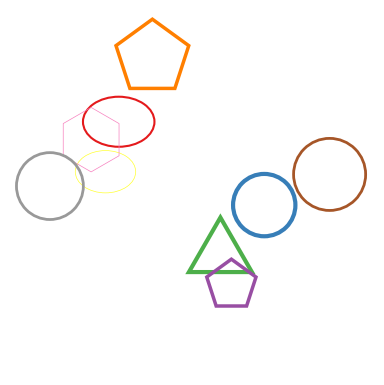[{"shape": "oval", "thickness": 1.5, "radius": 0.46, "center": [0.308, 0.684]}, {"shape": "circle", "thickness": 3, "radius": 0.4, "center": [0.686, 0.467]}, {"shape": "triangle", "thickness": 3, "radius": 0.47, "center": [0.572, 0.341]}, {"shape": "pentagon", "thickness": 2.5, "radius": 0.34, "center": [0.601, 0.26]}, {"shape": "pentagon", "thickness": 2.5, "radius": 0.5, "center": [0.396, 0.851]}, {"shape": "oval", "thickness": 0.5, "radius": 0.39, "center": [0.274, 0.554]}, {"shape": "circle", "thickness": 2, "radius": 0.47, "center": [0.856, 0.547]}, {"shape": "hexagon", "thickness": 0.5, "radius": 0.42, "center": [0.237, 0.637]}, {"shape": "circle", "thickness": 2, "radius": 0.43, "center": [0.13, 0.517]}]